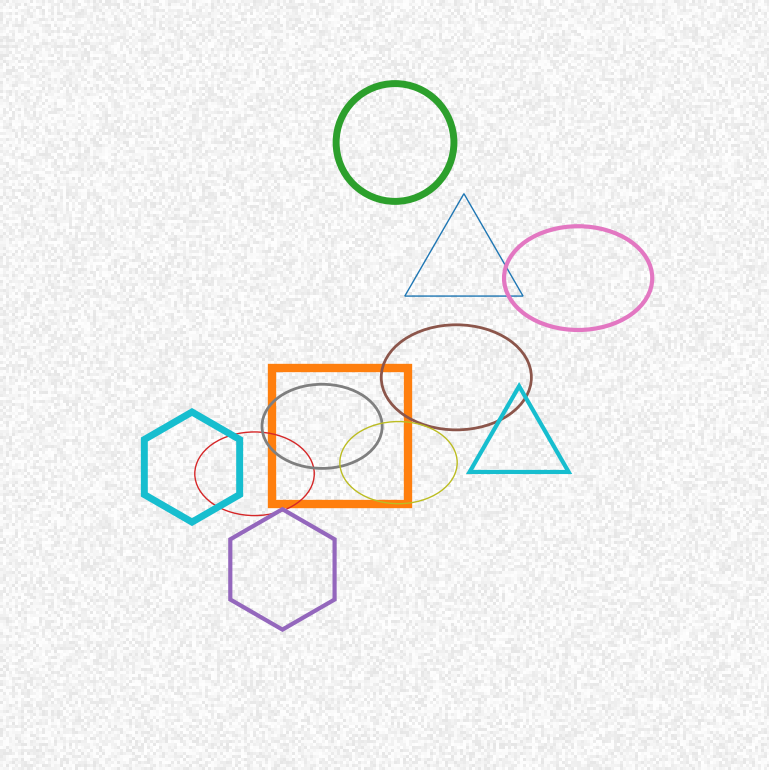[{"shape": "triangle", "thickness": 0.5, "radius": 0.44, "center": [0.602, 0.66]}, {"shape": "square", "thickness": 3, "radius": 0.44, "center": [0.442, 0.434]}, {"shape": "circle", "thickness": 2.5, "radius": 0.38, "center": [0.513, 0.815]}, {"shape": "oval", "thickness": 0.5, "radius": 0.39, "center": [0.331, 0.385]}, {"shape": "hexagon", "thickness": 1.5, "radius": 0.39, "center": [0.367, 0.261]}, {"shape": "oval", "thickness": 1, "radius": 0.49, "center": [0.593, 0.51]}, {"shape": "oval", "thickness": 1.5, "radius": 0.48, "center": [0.751, 0.639]}, {"shape": "oval", "thickness": 1, "radius": 0.39, "center": [0.418, 0.446]}, {"shape": "oval", "thickness": 0.5, "radius": 0.38, "center": [0.518, 0.399]}, {"shape": "hexagon", "thickness": 2.5, "radius": 0.36, "center": [0.249, 0.393]}, {"shape": "triangle", "thickness": 1.5, "radius": 0.37, "center": [0.674, 0.424]}]